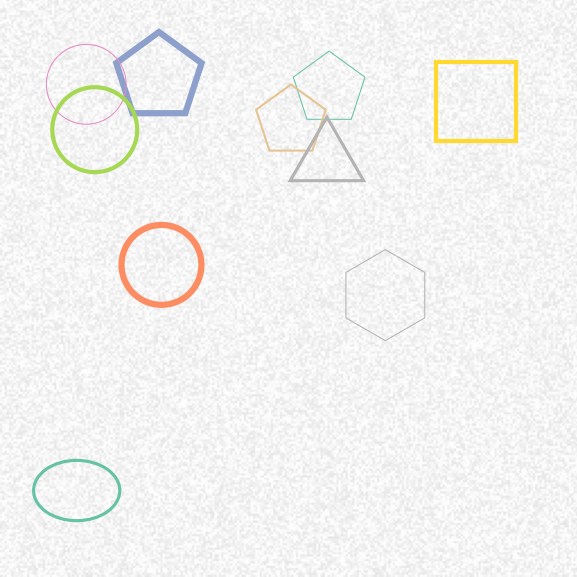[{"shape": "oval", "thickness": 1.5, "radius": 0.37, "center": [0.133, 0.15]}, {"shape": "pentagon", "thickness": 0.5, "radius": 0.33, "center": [0.57, 0.845]}, {"shape": "circle", "thickness": 3, "radius": 0.35, "center": [0.28, 0.54]}, {"shape": "pentagon", "thickness": 3, "radius": 0.39, "center": [0.275, 0.866]}, {"shape": "circle", "thickness": 0.5, "radius": 0.35, "center": [0.149, 0.853]}, {"shape": "circle", "thickness": 2, "radius": 0.37, "center": [0.164, 0.775]}, {"shape": "square", "thickness": 2, "radius": 0.34, "center": [0.824, 0.823]}, {"shape": "pentagon", "thickness": 1, "radius": 0.32, "center": [0.504, 0.79]}, {"shape": "triangle", "thickness": 1.5, "radius": 0.37, "center": [0.566, 0.723]}, {"shape": "hexagon", "thickness": 0.5, "radius": 0.39, "center": [0.667, 0.488]}]